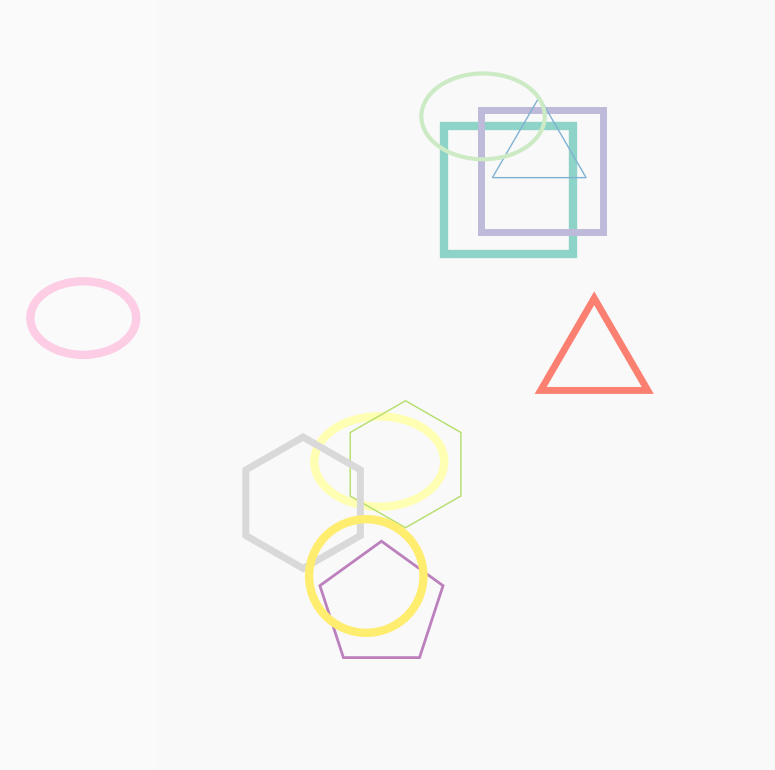[{"shape": "square", "thickness": 3, "radius": 0.42, "center": [0.656, 0.753]}, {"shape": "oval", "thickness": 3, "radius": 0.42, "center": [0.489, 0.401]}, {"shape": "square", "thickness": 2.5, "radius": 0.39, "center": [0.699, 0.778]}, {"shape": "triangle", "thickness": 2.5, "radius": 0.4, "center": [0.767, 0.533]}, {"shape": "triangle", "thickness": 0.5, "radius": 0.35, "center": [0.696, 0.804]}, {"shape": "hexagon", "thickness": 0.5, "radius": 0.41, "center": [0.523, 0.397]}, {"shape": "oval", "thickness": 3, "radius": 0.34, "center": [0.107, 0.587]}, {"shape": "hexagon", "thickness": 2.5, "radius": 0.43, "center": [0.391, 0.347]}, {"shape": "pentagon", "thickness": 1, "radius": 0.42, "center": [0.492, 0.214]}, {"shape": "oval", "thickness": 1.5, "radius": 0.4, "center": [0.623, 0.849]}, {"shape": "circle", "thickness": 3, "radius": 0.37, "center": [0.473, 0.252]}]